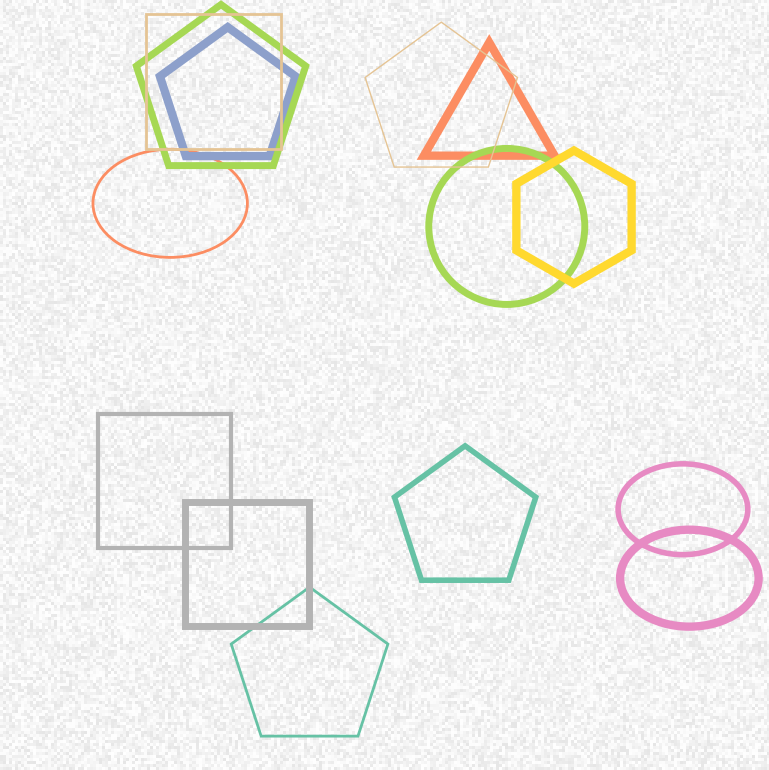[{"shape": "pentagon", "thickness": 1, "radius": 0.53, "center": [0.402, 0.131]}, {"shape": "pentagon", "thickness": 2, "radius": 0.48, "center": [0.604, 0.325]}, {"shape": "triangle", "thickness": 3, "radius": 0.49, "center": [0.635, 0.847]}, {"shape": "oval", "thickness": 1, "radius": 0.5, "center": [0.221, 0.736]}, {"shape": "pentagon", "thickness": 3, "radius": 0.46, "center": [0.296, 0.872]}, {"shape": "oval", "thickness": 3, "radius": 0.45, "center": [0.895, 0.249]}, {"shape": "oval", "thickness": 2, "radius": 0.42, "center": [0.887, 0.339]}, {"shape": "pentagon", "thickness": 2.5, "radius": 0.58, "center": [0.287, 0.878]}, {"shape": "circle", "thickness": 2.5, "radius": 0.51, "center": [0.658, 0.706]}, {"shape": "hexagon", "thickness": 3, "radius": 0.43, "center": [0.745, 0.718]}, {"shape": "square", "thickness": 1, "radius": 0.44, "center": [0.277, 0.894]}, {"shape": "pentagon", "thickness": 0.5, "radius": 0.52, "center": [0.573, 0.867]}, {"shape": "square", "thickness": 2.5, "radius": 0.4, "center": [0.321, 0.267]}, {"shape": "square", "thickness": 1.5, "radius": 0.43, "center": [0.213, 0.375]}]